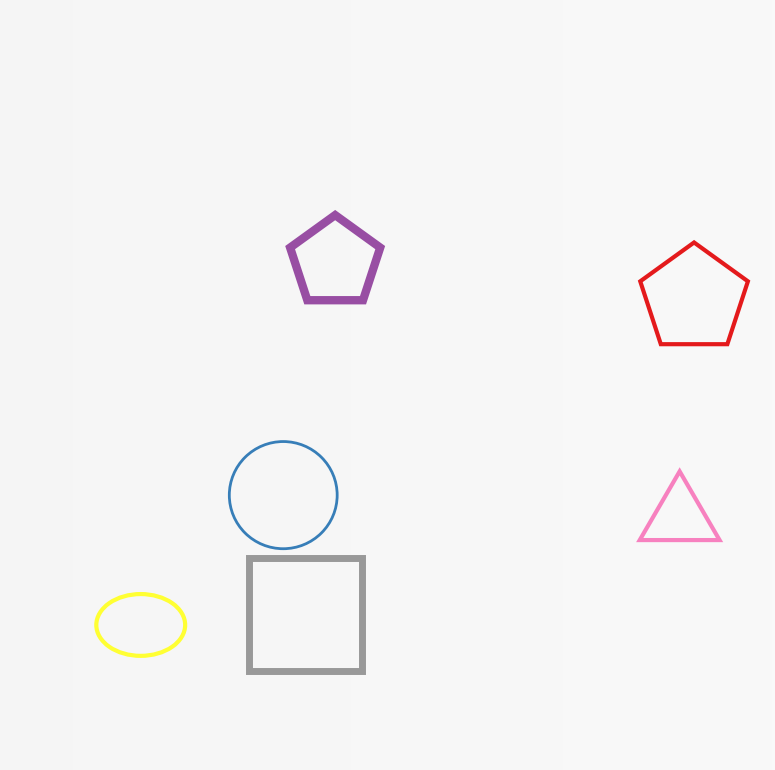[{"shape": "pentagon", "thickness": 1.5, "radius": 0.37, "center": [0.896, 0.612]}, {"shape": "circle", "thickness": 1, "radius": 0.35, "center": [0.365, 0.357]}, {"shape": "pentagon", "thickness": 3, "radius": 0.31, "center": [0.432, 0.66]}, {"shape": "oval", "thickness": 1.5, "radius": 0.29, "center": [0.182, 0.188]}, {"shape": "triangle", "thickness": 1.5, "radius": 0.3, "center": [0.877, 0.328]}, {"shape": "square", "thickness": 2.5, "radius": 0.37, "center": [0.394, 0.202]}]